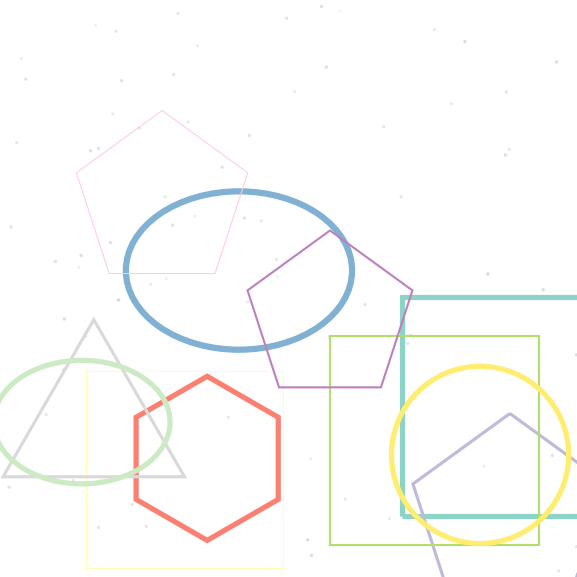[{"shape": "square", "thickness": 2.5, "radius": 0.95, "center": [0.885, 0.295]}, {"shape": "square", "thickness": 0.5, "radius": 0.85, "center": [0.319, 0.186]}, {"shape": "pentagon", "thickness": 1.5, "radius": 0.88, "center": [0.883, 0.107]}, {"shape": "hexagon", "thickness": 2.5, "radius": 0.71, "center": [0.359, 0.205]}, {"shape": "oval", "thickness": 3, "radius": 0.98, "center": [0.414, 0.531]}, {"shape": "square", "thickness": 1, "radius": 0.91, "center": [0.752, 0.236]}, {"shape": "pentagon", "thickness": 0.5, "radius": 0.78, "center": [0.281, 0.652]}, {"shape": "triangle", "thickness": 1.5, "radius": 0.91, "center": [0.162, 0.264]}, {"shape": "pentagon", "thickness": 1, "radius": 0.75, "center": [0.571, 0.45]}, {"shape": "oval", "thickness": 2.5, "radius": 0.76, "center": [0.142, 0.268]}, {"shape": "circle", "thickness": 2.5, "radius": 0.77, "center": [0.831, 0.211]}]